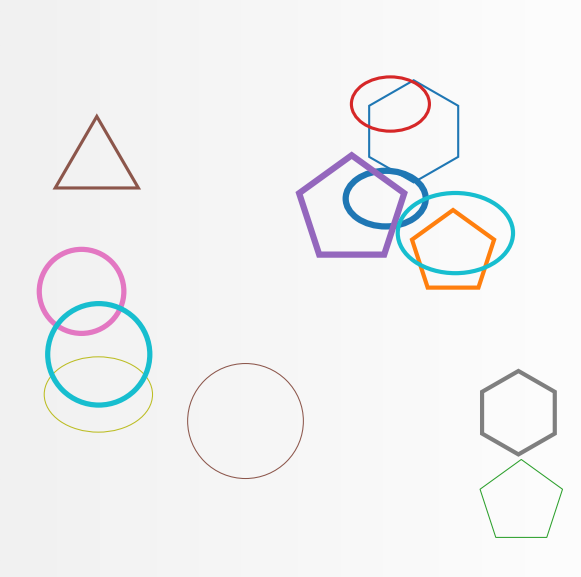[{"shape": "oval", "thickness": 3, "radius": 0.34, "center": [0.664, 0.655]}, {"shape": "hexagon", "thickness": 1, "radius": 0.44, "center": [0.712, 0.772]}, {"shape": "pentagon", "thickness": 2, "radius": 0.37, "center": [0.779, 0.561]}, {"shape": "pentagon", "thickness": 0.5, "radius": 0.37, "center": [0.897, 0.129]}, {"shape": "oval", "thickness": 1.5, "radius": 0.34, "center": [0.672, 0.819]}, {"shape": "pentagon", "thickness": 3, "radius": 0.48, "center": [0.605, 0.635]}, {"shape": "triangle", "thickness": 1.5, "radius": 0.41, "center": [0.167, 0.715]}, {"shape": "circle", "thickness": 0.5, "radius": 0.5, "center": [0.422, 0.27]}, {"shape": "circle", "thickness": 2.5, "radius": 0.36, "center": [0.14, 0.495]}, {"shape": "hexagon", "thickness": 2, "radius": 0.36, "center": [0.892, 0.284]}, {"shape": "oval", "thickness": 0.5, "radius": 0.47, "center": [0.169, 0.316]}, {"shape": "oval", "thickness": 2, "radius": 0.5, "center": [0.783, 0.596]}, {"shape": "circle", "thickness": 2.5, "radius": 0.44, "center": [0.17, 0.386]}]